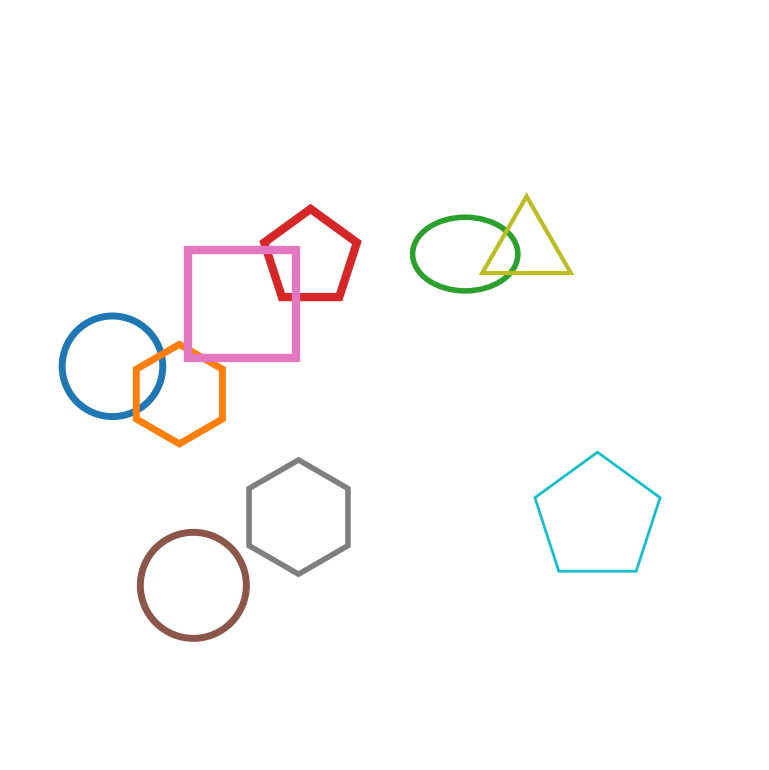[{"shape": "circle", "thickness": 2.5, "radius": 0.33, "center": [0.146, 0.524]}, {"shape": "hexagon", "thickness": 2.5, "radius": 0.32, "center": [0.233, 0.488]}, {"shape": "oval", "thickness": 2, "radius": 0.34, "center": [0.604, 0.67]}, {"shape": "pentagon", "thickness": 3, "radius": 0.32, "center": [0.403, 0.665]}, {"shape": "circle", "thickness": 2.5, "radius": 0.34, "center": [0.251, 0.24]}, {"shape": "square", "thickness": 3, "radius": 0.35, "center": [0.314, 0.605]}, {"shape": "hexagon", "thickness": 2, "radius": 0.37, "center": [0.388, 0.328]}, {"shape": "triangle", "thickness": 1.5, "radius": 0.33, "center": [0.684, 0.679]}, {"shape": "pentagon", "thickness": 1, "radius": 0.43, "center": [0.776, 0.327]}]